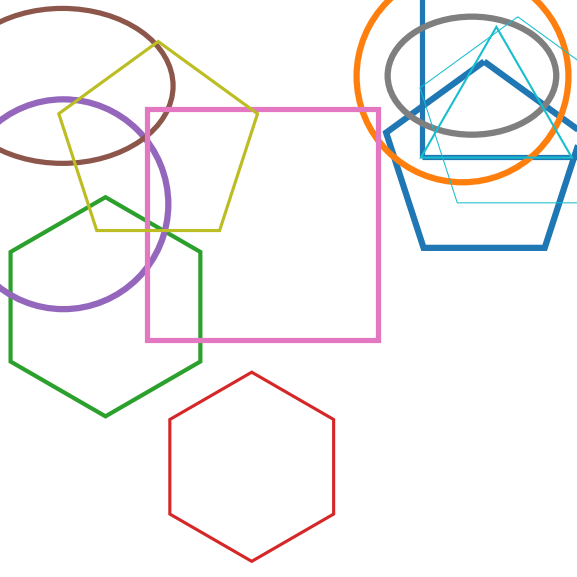[{"shape": "pentagon", "thickness": 3, "radius": 0.89, "center": [0.838, 0.714]}, {"shape": "square", "thickness": 2.5, "radius": 0.81, "center": [0.893, 0.89]}, {"shape": "circle", "thickness": 3, "radius": 0.92, "center": [0.801, 0.867]}, {"shape": "hexagon", "thickness": 2, "radius": 0.95, "center": [0.183, 0.468]}, {"shape": "hexagon", "thickness": 1.5, "radius": 0.82, "center": [0.436, 0.191]}, {"shape": "circle", "thickness": 3, "radius": 0.91, "center": [0.11, 0.645]}, {"shape": "oval", "thickness": 2.5, "radius": 0.96, "center": [0.108, 0.85]}, {"shape": "square", "thickness": 2.5, "radius": 1.0, "center": [0.455, 0.61]}, {"shape": "oval", "thickness": 3, "radius": 0.73, "center": [0.817, 0.868]}, {"shape": "pentagon", "thickness": 1.5, "radius": 0.9, "center": [0.274, 0.746]}, {"shape": "triangle", "thickness": 1, "radius": 0.75, "center": [0.86, 0.802]}, {"shape": "pentagon", "thickness": 0.5, "radius": 0.89, "center": [0.897, 0.792]}]